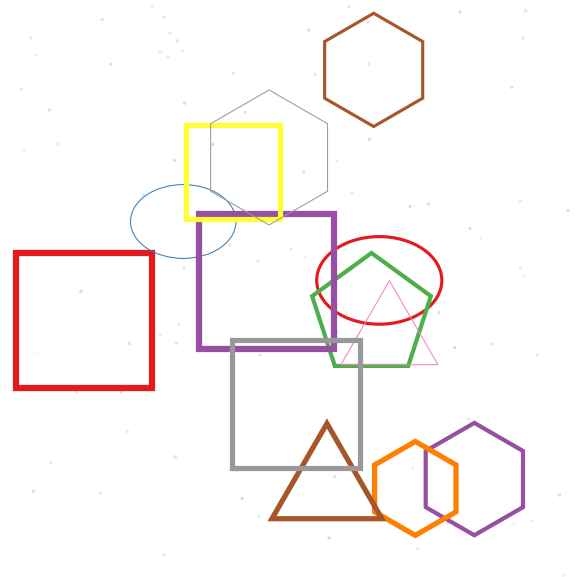[{"shape": "square", "thickness": 3, "radius": 0.59, "center": [0.145, 0.444]}, {"shape": "oval", "thickness": 1.5, "radius": 0.54, "center": [0.657, 0.514]}, {"shape": "oval", "thickness": 0.5, "radius": 0.46, "center": [0.317, 0.616]}, {"shape": "pentagon", "thickness": 2, "radius": 0.54, "center": [0.643, 0.453]}, {"shape": "square", "thickness": 3, "radius": 0.58, "center": [0.462, 0.511]}, {"shape": "hexagon", "thickness": 2, "radius": 0.49, "center": [0.821, 0.17]}, {"shape": "hexagon", "thickness": 2.5, "radius": 0.41, "center": [0.719, 0.153]}, {"shape": "square", "thickness": 2.5, "radius": 0.41, "center": [0.404, 0.701]}, {"shape": "triangle", "thickness": 2.5, "radius": 0.55, "center": [0.566, 0.156]}, {"shape": "hexagon", "thickness": 1.5, "radius": 0.49, "center": [0.647, 0.878]}, {"shape": "triangle", "thickness": 0.5, "radius": 0.48, "center": [0.674, 0.416]}, {"shape": "square", "thickness": 2.5, "radius": 0.55, "center": [0.512, 0.3]}, {"shape": "hexagon", "thickness": 0.5, "radius": 0.58, "center": [0.466, 0.726]}]